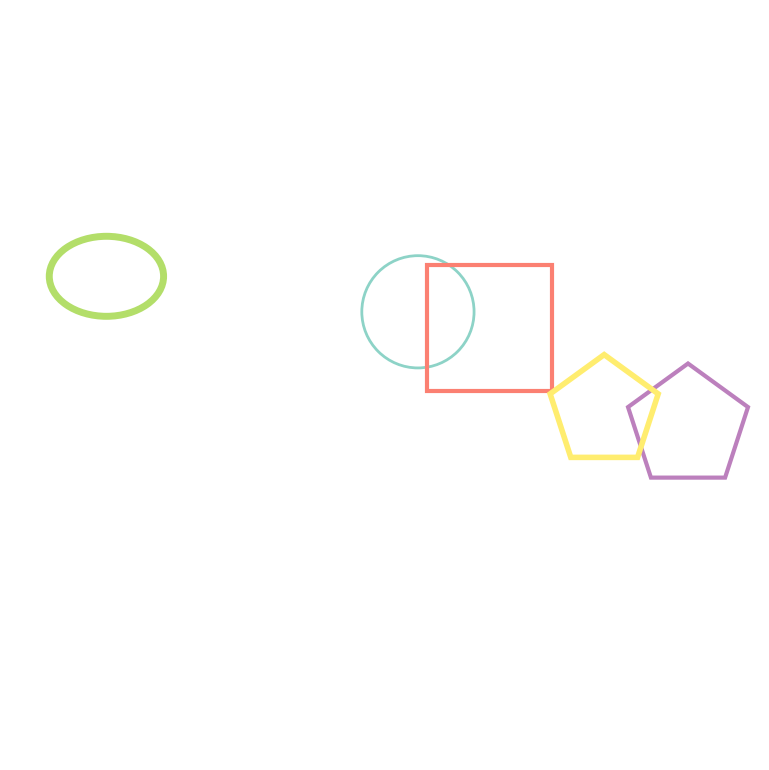[{"shape": "circle", "thickness": 1, "radius": 0.36, "center": [0.543, 0.595]}, {"shape": "square", "thickness": 1.5, "radius": 0.41, "center": [0.636, 0.574]}, {"shape": "oval", "thickness": 2.5, "radius": 0.37, "center": [0.138, 0.641]}, {"shape": "pentagon", "thickness": 1.5, "radius": 0.41, "center": [0.894, 0.446]}, {"shape": "pentagon", "thickness": 2, "radius": 0.37, "center": [0.785, 0.466]}]